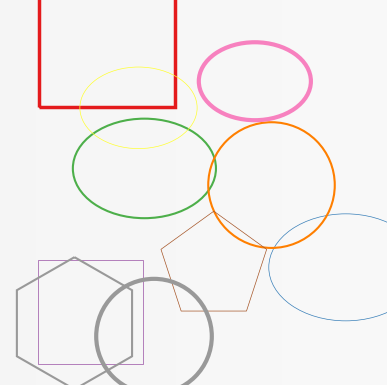[{"shape": "square", "thickness": 2.5, "radius": 0.88, "center": [0.277, 0.898]}, {"shape": "oval", "thickness": 0.5, "radius": 0.99, "center": [0.892, 0.306]}, {"shape": "oval", "thickness": 1.5, "radius": 0.92, "center": [0.373, 0.563]}, {"shape": "square", "thickness": 0.5, "radius": 0.68, "center": [0.233, 0.19]}, {"shape": "circle", "thickness": 1.5, "radius": 0.82, "center": [0.701, 0.519]}, {"shape": "oval", "thickness": 0.5, "radius": 0.76, "center": [0.357, 0.72]}, {"shape": "pentagon", "thickness": 0.5, "radius": 0.72, "center": [0.552, 0.308]}, {"shape": "oval", "thickness": 3, "radius": 0.72, "center": [0.658, 0.789]}, {"shape": "circle", "thickness": 3, "radius": 0.75, "center": [0.397, 0.127]}, {"shape": "hexagon", "thickness": 1.5, "radius": 0.86, "center": [0.192, 0.16]}]